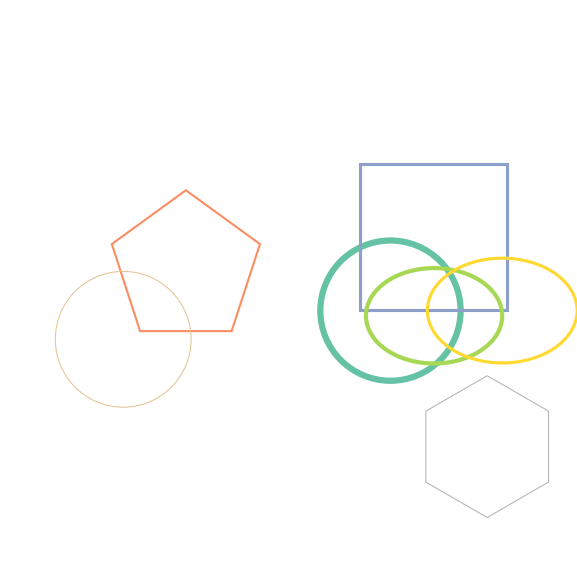[{"shape": "circle", "thickness": 3, "radius": 0.61, "center": [0.676, 0.461]}, {"shape": "pentagon", "thickness": 1, "radius": 0.67, "center": [0.322, 0.535]}, {"shape": "square", "thickness": 1.5, "radius": 0.64, "center": [0.751, 0.589]}, {"shape": "oval", "thickness": 2, "radius": 0.59, "center": [0.752, 0.452]}, {"shape": "oval", "thickness": 1.5, "radius": 0.65, "center": [0.87, 0.461]}, {"shape": "circle", "thickness": 0.5, "radius": 0.59, "center": [0.213, 0.412]}, {"shape": "hexagon", "thickness": 0.5, "radius": 0.61, "center": [0.844, 0.226]}]